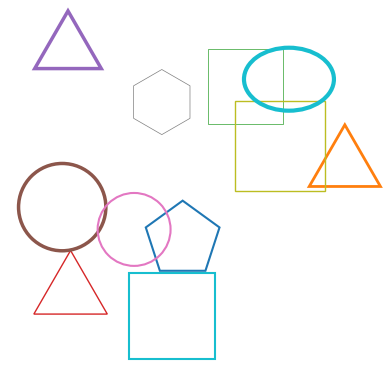[{"shape": "pentagon", "thickness": 1.5, "radius": 0.5, "center": [0.474, 0.378]}, {"shape": "triangle", "thickness": 2, "radius": 0.53, "center": [0.896, 0.569]}, {"shape": "square", "thickness": 0.5, "radius": 0.49, "center": [0.637, 0.776]}, {"shape": "triangle", "thickness": 1, "radius": 0.55, "center": [0.183, 0.239]}, {"shape": "triangle", "thickness": 2.5, "radius": 0.5, "center": [0.177, 0.872]}, {"shape": "circle", "thickness": 2.5, "radius": 0.57, "center": [0.162, 0.462]}, {"shape": "circle", "thickness": 1.5, "radius": 0.47, "center": [0.348, 0.404]}, {"shape": "hexagon", "thickness": 0.5, "radius": 0.42, "center": [0.42, 0.735]}, {"shape": "square", "thickness": 1, "radius": 0.58, "center": [0.728, 0.621]}, {"shape": "square", "thickness": 1.5, "radius": 0.56, "center": [0.446, 0.179]}, {"shape": "oval", "thickness": 3, "radius": 0.58, "center": [0.751, 0.794]}]